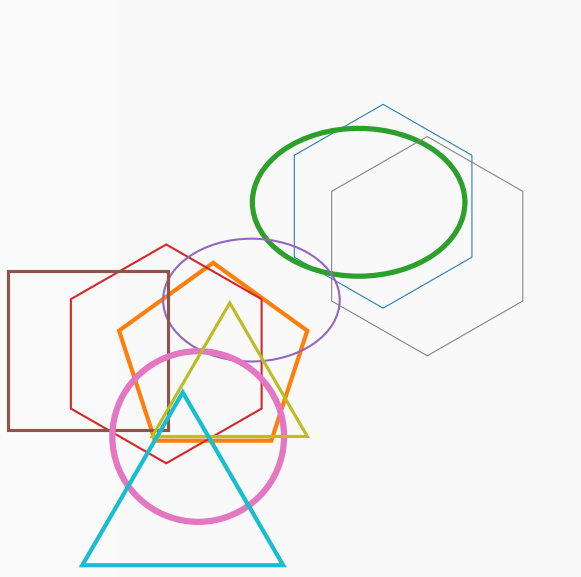[{"shape": "hexagon", "thickness": 0.5, "radius": 0.88, "center": [0.659, 0.642]}, {"shape": "pentagon", "thickness": 2, "radius": 0.85, "center": [0.367, 0.374]}, {"shape": "oval", "thickness": 2.5, "radius": 0.91, "center": [0.617, 0.649]}, {"shape": "hexagon", "thickness": 1, "radius": 0.95, "center": [0.286, 0.386]}, {"shape": "oval", "thickness": 1, "radius": 0.76, "center": [0.433, 0.48]}, {"shape": "square", "thickness": 1.5, "radius": 0.69, "center": [0.152, 0.393]}, {"shape": "circle", "thickness": 3, "radius": 0.74, "center": [0.341, 0.243]}, {"shape": "hexagon", "thickness": 0.5, "radius": 0.95, "center": [0.735, 0.573]}, {"shape": "triangle", "thickness": 1.5, "radius": 0.77, "center": [0.395, 0.32]}, {"shape": "triangle", "thickness": 2, "radius": 1.0, "center": [0.314, 0.12]}]